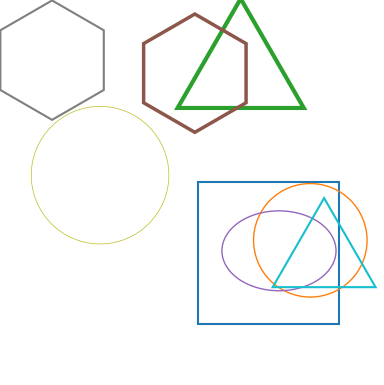[{"shape": "square", "thickness": 1.5, "radius": 0.92, "center": [0.697, 0.343]}, {"shape": "circle", "thickness": 1, "radius": 0.74, "center": [0.806, 0.376]}, {"shape": "triangle", "thickness": 3, "radius": 0.95, "center": [0.625, 0.814]}, {"shape": "oval", "thickness": 1, "radius": 0.74, "center": [0.725, 0.349]}, {"shape": "hexagon", "thickness": 2.5, "radius": 0.77, "center": [0.506, 0.81]}, {"shape": "hexagon", "thickness": 1.5, "radius": 0.78, "center": [0.135, 0.844]}, {"shape": "circle", "thickness": 0.5, "radius": 0.89, "center": [0.26, 0.545]}, {"shape": "triangle", "thickness": 1.5, "radius": 0.77, "center": [0.842, 0.331]}]